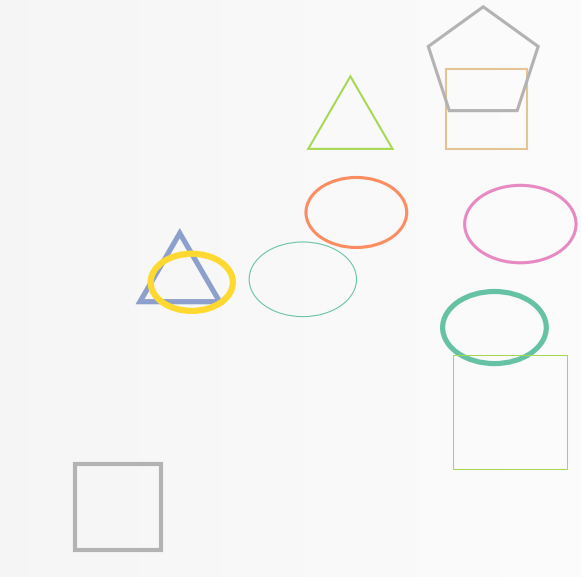[{"shape": "oval", "thickness": 2.5, "radius": 0.45, "center": [0.851, 0.432]}, {"shape": "oval", "thickness": 0.5, "radius": 0.46, "center": [0.521, 0.515]}, {"shape": "oval", "thickness": 1.5, "radius": 0.43, "center": [0.613, 0.631]}, {"shape": "triangle", "thickness": 2.5, "radius": 0.4, "center": [0.309, 0.516]}, {"shape": "oval", "thickness": 1.5, "radius": 0.48, "center": [0.895, 0.611]}, {"shape": "square", "thickness": 0.5, "radius": 0.49, "center": [0.877, 0.286]}, {"shape": "triangle", "thickness": 1, "radius": 0.42, "center": [0.603, 0.783]}, {"shape": "oval", "thickness": 3, "radius": 0.35, "center": [0.33, 0.51]}, {"shape": "square", "thickness": 1, "radius": 0.35, "center": [0.837, 0.81]}, {"shape": "square", "thickness": 2, "radius": 0.37, "center": [0.204, 0.121]}, {"shape": "pentagon", "thickness": 1.5, "radius": 0.5, "center": [0.831, 0.888]}]